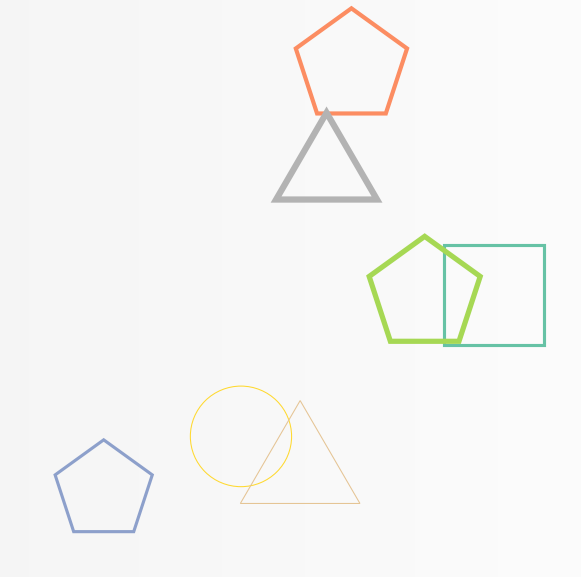[{"shape": "square", "thickness": 1.5, "radius": 0.43, "center": [0.85, 0.488]}, {"shape": "pentagon", "thickness": 2, "radius": 0.5, "center": [0.605, 0.884]}, {"shape": "pentagon", "thickness": 1.5, "radius": 0.44, "center": [0.178, 0.15]}, {"shape": "pentagon", "thickness": 2.5, "radius": 0.5, "center": [0.731, 0.489]}, {"shape": "circle", "thickness": 0.5, "radius": 0.44, "center": [0.415, 0.243]}, {"shape": "triangle", "thickness": 0.5, "radius": 0.59, "center": [0.516, 0.187]}, {"shape": "triangle", "thickness": 3, "radius": 0.5, "center": [0.562, 0.704]}]